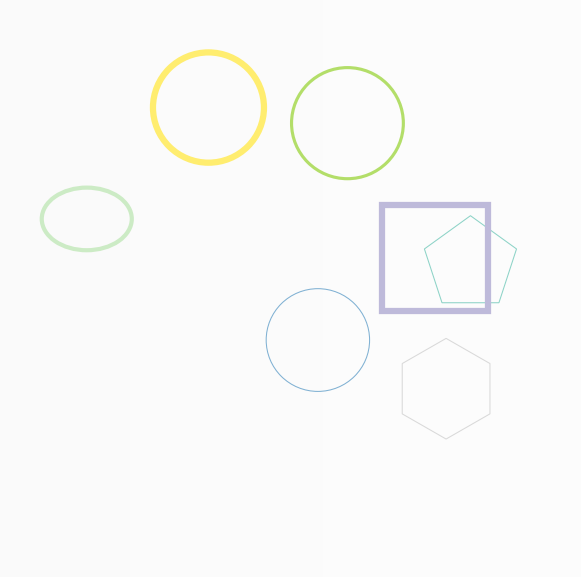[{"shape": "pentagon", "thickness": 0.5, "radius": 0.42, "center": [0.809, 0.542]}, {"shape": "square", "thickness": 3, "radius": 0.46, "center": [0.748, 0.552]}, {"shape": "circle", "thickness": 0.5, "radius": 0.44, "center": [0.547, 0.41]}, {"shape": "circle", "thickness": 1.5, "radius": 0.48, "center": [0.598, 0.786]}, {"shape": "hexagon", "thickness": 0.5, "radius": 0.44, "center": [0.767, 0.326]}, {"shape": "oval", "thickness": 2, "radius": 0.39, "center": [0.149, 0.62]}, {"shape": "circle", "thickness": 3, "radius": 0.48, "center": [0.359, 0.813]}]